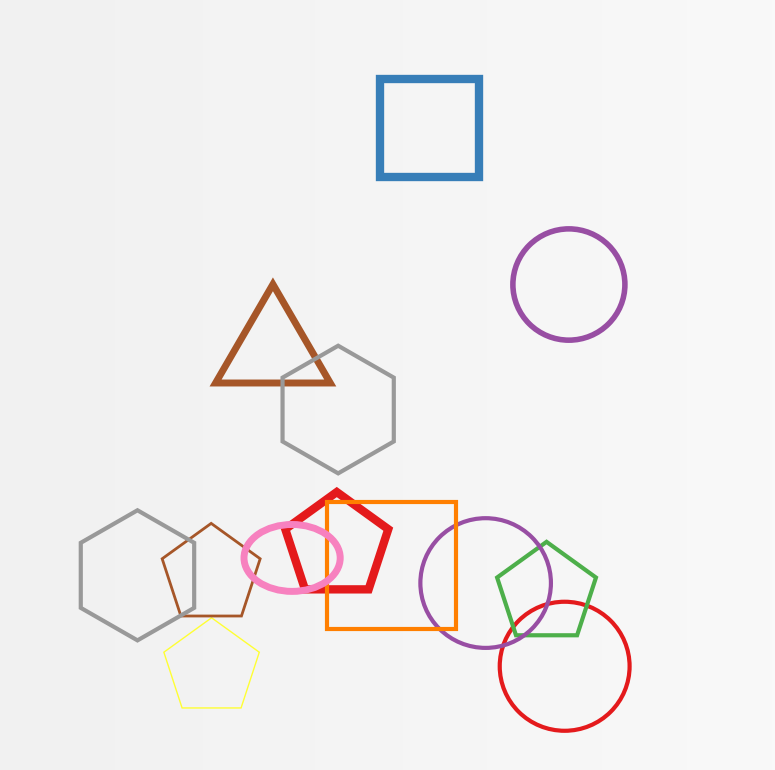[{"shape": "pentagon", "thickness": 3, "radius": 0.35, "center": [0.435, 0.291]}, {"shape": "circle", "thickness": 1.5, "radius": 0.42, "center": [0.729, 0.135]}, {"shape": "square", "thickness": 3, "radius": 0.32, "center": [0.554, 0.833]}, {"shape": "pentagon", "thickness": 1.5, "radius": 0.34, "center": [0.705, 0.229]}, {"shape": "circle", "thickness": 1.5, "radius": 0.42, "center": [0.627, 0.243]}, {"shape": "circle", "thickness": 2, "radius": 0.36, "center": [0.734, 0.63]}, {"shape": "square", "thickness": 1.5, "radius": 0.41, "center": [0.505, 0.265]}, {"shape": "pentagon", "thickness": 0.5, "radius": 0.32, "center": [0.273, 0.133]}, {"shape": "pentagon", "thickness": 1, "radius": 0.33, "center": [0.272, 0.254]}, {"shape": "triangle", "thickness": 2.5, "radius": 0.43, "center": [0.352, 0.545]}, {"shape": "oval", "thickness": 2.5, "radius": 0.31, "center": [0.377, 0.275]}, {"shape": "hexagon", "thickness": 1.5, "radius": 0.41, "center": [0.436, 0.468]}, {"shape": "hexagon", "thickness": 1.5, "radius": 0.42, "center": [0.177, 0.253]}]